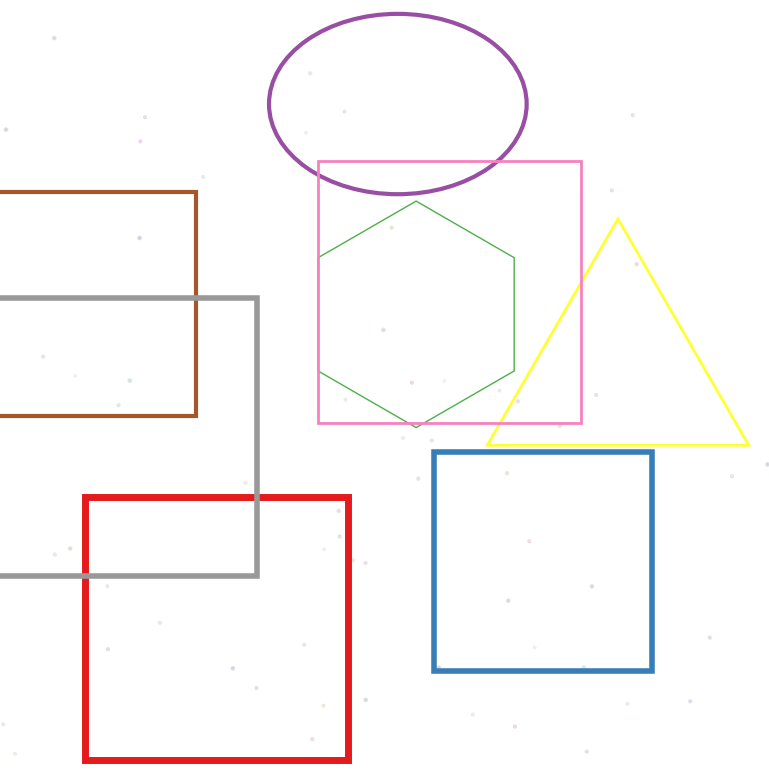[{"shape": "square", "thickness": 2.5, "radius": 0.85, "center": [0.281, 0.183]}, {"shape": "square", "thickness": 2, "radius": 0.71, "center": [0.705, 0.271]}, {"shape": "hexagon", "thickness": 0.5, "radius": 0.74, "center": [0.54, 0.592]}, {"shape": "oval", "thickness": 1.5, "radius": 0.84, "center": [0.517, 0.865]}, {"shape": "triangle", "thickness": 1, "radius": 0.98, "center": [0.803, 0.52]}, {"shape": "square", "thickness": 1.5, "radius": 0.73, "center": [0.109, 0.605]}, {"shape": "square", "thickness": 1, "radius": 0.85, "center": [0.584, 0.621]}, {"shape": "square", "thickness": 2, "radius": 0.9, "center": [0.153, 0.432]}]